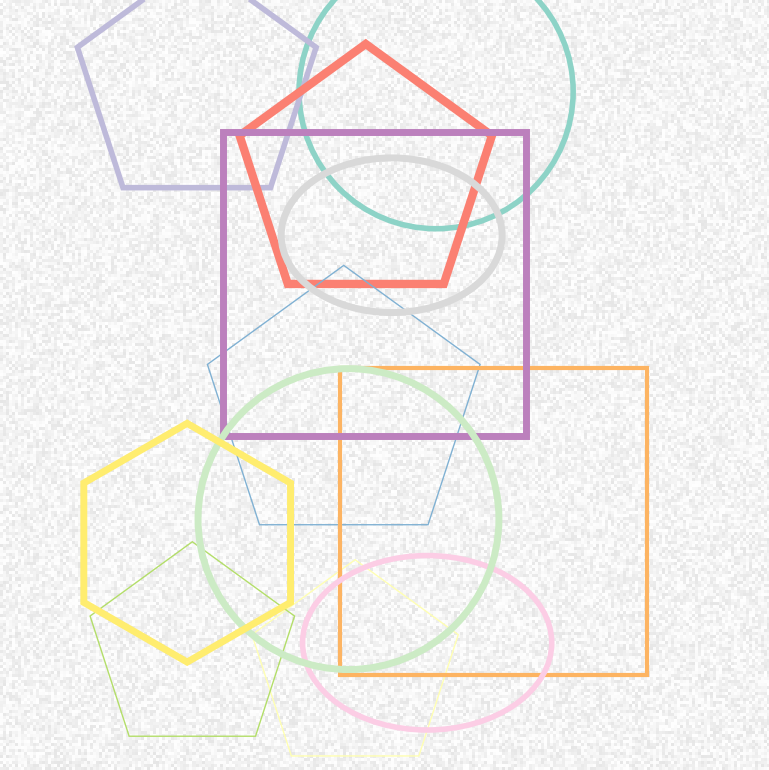[{"shape": "circle", "thickness": 2, "radius": 0.89, "center": [0.566, 0.881]}, {"shape": "pentagon", "thickness": 0.5, "radius": 0.7, "center": [0.461, 0.132]}, {"shape": "pentagon", "thickness": 2, "radius": 0.81, "center": [0.256, 0.888]}, {"shape": "pentagon", "thickness": 3, "radius": 0.86, "center": [0.475, 0.771]}, {"shape": "pentagon", "thickness": 0.5, "radius": 0.93, "center": [0.446, 0.469]}, {"shape": "square", "thickness": 1.5, "radius": 1.0, "center": [0.64, 0.322]}, {"shape": "pentagon", "thickness": 0.5, "radius": 0.7, "center": [0.25, 0.157]}, {"shape": "oval", "thickness": 2, "radius": 0.81, "center": [0.555, 0.165]}, {"shape": "oval", "thickness": 2.5, "radius": 0.72, "center": [0.509, 0.695]}, {"shape": "square", "thickness": 2.5, "radius": 0.99, "center": [0.486, 0.631]}, {"shape": "circle", "thickness": 2.5, "radius": 0.98, "center": [0.453, 0.326]}, {"shape": "hexagon", "thickness": 2.5, "radius": 0.78, "center": [0.243, 0.295]}]